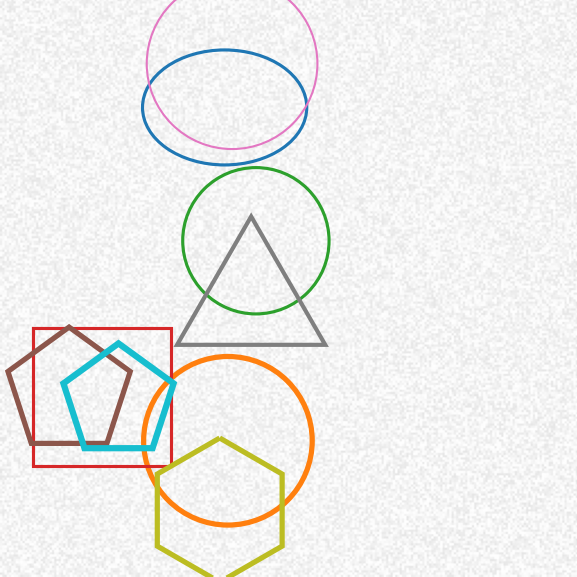[{"shape": "oval", "thickness": 1.5, "radius": 0.71, "center": [0.389, 0.813]}, {"shape": "circle", "thickness": 2.5, "radius": 0.73, "center": [0.395, 0.236]}, {"shape": "circle", "thickness": 1.5, "radius": 0.63, "center": [0.443, 0.582]}, {"shape": "square", "thickness": 1.5, "radius": 0.6, "center": [0.177, 0.311]}, {"shape": "pentagon", "thickness": 2.5, "radius": 0.56, "center": [0.12, 0.321]}, {"shape": "circle", "thickness": 1, "radius": 0.74, "center": [0.402, 0.889]}, {"shape": "triangle", "thickness": 2, "radius": 0.74, "center": [0.435, 0.476]}, {"shape": "hexagon", "thickness": 2.5, "radius": 0.62, "center": [0.38, 0.116]}, {"shape": "pentagon", "thickness": 3, "radius": 0.5, "center": [0.205, 0.304]}]